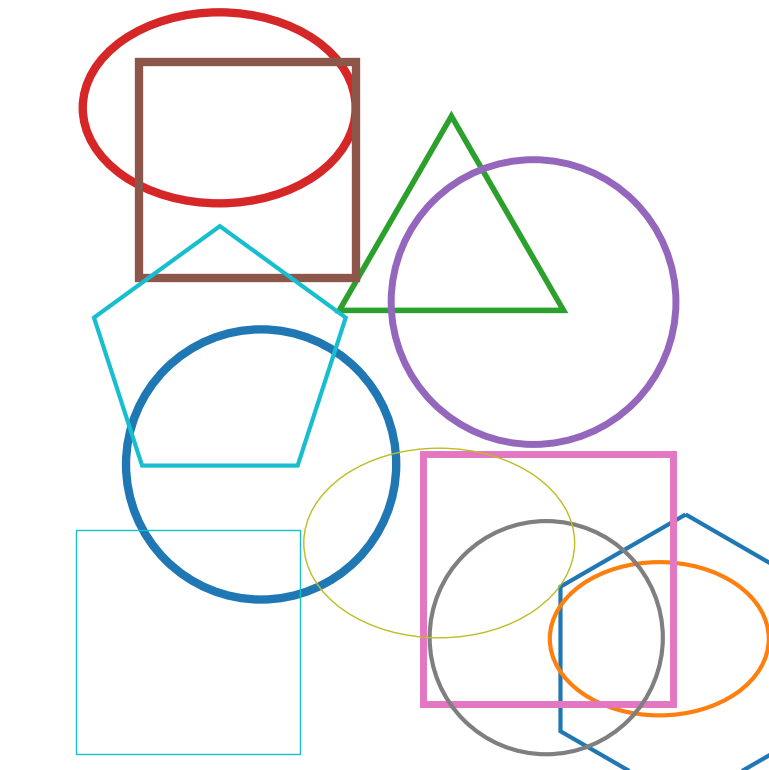[{"shape": "hexagon", "thickness": 1.5, "radius": 0.94, "center": [0.89, 0.144]}, {"shape": "circle", "thickness": 3, "radius": 0.88, "center": [0.339, 0.397]}, {"shape": "oval", "thickness": 1.5, "radius": 0.71, "center": [0.856, 0.17]}, {"shape": "triangle", "thickness": 2, "radius": 0.84, "center": [0.586, 0.681]}, {"shape": "oval", "thickness": 3, "radius": 0.89, "center": [0.285, 0.86]}, {"shape": "circle", "thickness": 2.5, "radius": 0.92, "center": [0.693, 0.608]}, {"shape": "square", "thickness": 3, "radius": 0.7, "center": [0.322, 0.779]}, {"shape": "square", "thickness": 2.5, "radius": 0.81, "center": [0.712, 0.248]}, {"shape": "circle", "thickness": 1.5, "radius": 0.76, "center": [0.709, 0.172]}, {"shape": "oval", "thickness": 0.5, "radius": 0.88, "center": [0.57, 0.295]}, {"shape": "pentagon", "thickness": 1.5, "radius": 0.86, "center": [0.286, 0.534]}, {"shape": "square", "thickness": 0.5, "radius": 0.73, "center": [0.245, 0.166]}]